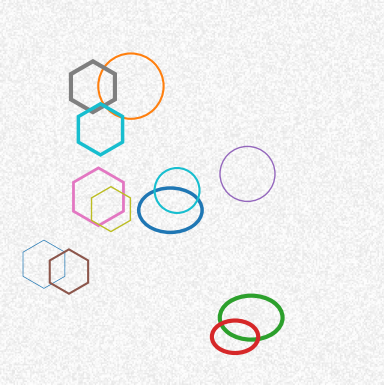[{"shape": "oval", "thickness": 2.5, "radius": 0.41, "center": [0.443, 0.454]}, {"shape": "hexagon", "thickness": 0.5, "radius": 0.31, "center": [0.114, 0.314]}, {"shape": "circle", "thickness": 1.5, "radius": 0.42, "center": [0.34, 0.776]}, {"shape": "oval", "thickness": 3, "radius": 0.41, "center": [0.652, 0.175]}, {"shape": "oval", "thickness": 3, "radius": 0.3, "center": [0.611, 0.125]}, {"shape": "circle", "thickness": 1, "radius": 0.36, "center": [0.643, 0.548]}, {"shape": "hexagon", "thickness": 1.5, "radius": 0.29, "center": [0.179, 0.295]}, {"shape": "hexagon", "thickness": 2, "radius": 0.37, "center": [0.256, 0.489]}, {"shape": "hexagon", "thickness": 3, "radius": 0.33, "center": [0.241, 0.775]}, {"shape": "hexagon", "thickness": 1, "radius": 0.29, "center": [0.288, 0.457]}, {"shape": "hexagon", "thickness": 2.5, "radius": 0.33, "center": [0.261, 0.664]}, {"shape": "circle", "thickness": 1.5, "radius": 0.29, "center": [0.46, 0.505]}]